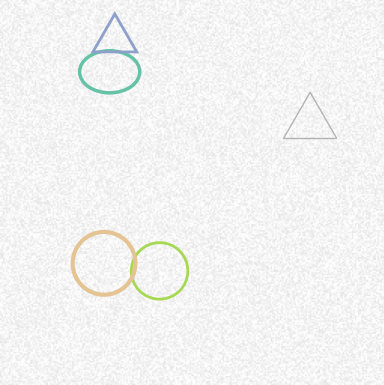[{"shape": "oval", "thickness": 2.5, "radius": 0.39, "center": [0.285, 0.814]}, {"shape": "triangle", "thickness": 2, "radius": 0.33, "center": [0.298, 0.898]}, {"shape": "circle", "thickness": 2, "radius": 0.37, "center": [0.415, 0.296]}, {"shape": "circle", "thickness": 3, "radius": 0.41, "center": [0.27, 0.316]}, {"shape": "triangle", "thickness": 1, "radius": 0.4, "center": [0.806, 0.68]}]